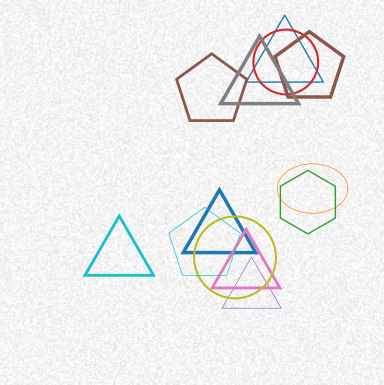[{"shape": "triangle", "thickness": 2.5, "radius": 0.54, "center": [0.57, 0.398]}, {"shape": "triangle", "thickness": 1, "radius": 0.58, "center": [0.739, 0.845]}, {"shape": "oval", "thickness": 0.5, "radius": 0.46, "center": [0.812, 0.51]}, {"shape": "hexagon", "thickness": 1, "radius": 0.41, "center": [0.8, 0.475]}, {"shape": "circle", "thickness": 1.5, "radius": 0.42, "center": [0.742, 0.839]}, {"shape": "triangle", "thickness": 0.5, "radius": 0.44, "center": [0.653, 0.244]}, {"shape": "pentagon", "thickness": 2.5, "radius": 0.47, "center": [0.803, 0.824]}, {"shape": "pentagon", "thickness": 2, "radius": 0.48, "center": [0.55, 0.764]}, {"shape": "triangle", "thickness": 2, "radius": 0.51, "center": [0.639, 0.303]}, {"shape": "triangle", "thickness": 2.5, "radius": 0.58, "center": [0.674, 0.789]}, {"shape": "circle", "thickness": 1.5, "radius": 0.53, "center": [0.61, 0.331]}, {"shape": "triangle", "thickness": 2, "radius": 0.51, "center": [0.31, 0.336]}, {"shape": "pentagon", "thickness": 0.5, "radius": 0.49, "center": [0.532, 0.364]}]